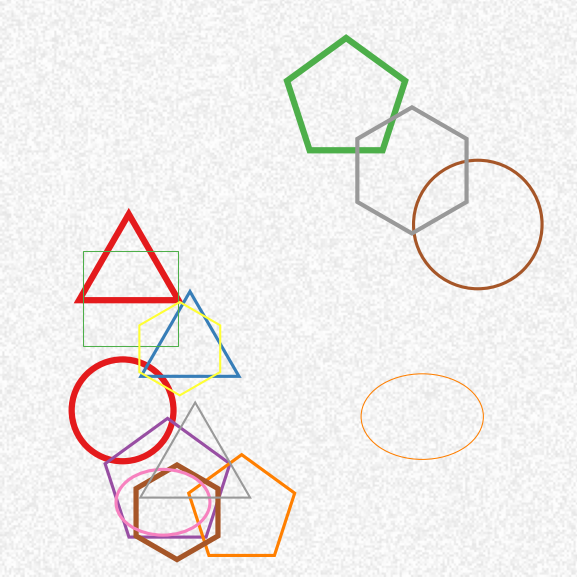[{"shape": "triangle", "thickness": 3, "radius": 0.5, "center": [0.223, 0.529]}, {"shape": "circle", "thickness": 3, "radius": 0.44, "center": [0.212, 0.289]}, {"shape": "triangle", "thickness": 1.5, "radius": 0.49, "center": [0.329, 0.396]}, {"shape": "pentagon", "thickness": 3, "radius": 0.54, "center": [0.599, 0.826]}, {"shape": "square", "thickness": 0.5, "radius": 0.41, "center": [0.227, 0.482]}, {"shape": "pentagon", "thickness": 1.5, "radius": 0.57, "center": [0.29, 0.161]}, {"shape": "oval", "thickness": 0.5, "radius": 0.53, "center": [0.731, 0.278]}, {"shape": "pentagon", "thickness": 1.5, "radius": 0.48, "center": [0.418, 0.115]}, {"shape": "hexagon", "thickness": 1, "radius": 0.4, "center": [0.311, 0.395]}, {"shape": "hexagon", "thickness": 2.5, "radius": 0.41, "center": [0.307, 0.112]}, {"shape": "circle", "thickness": 1.5, "radius": 0.56, "center": [0.827, 0.61]}, {"shape": "oval", "thickness": 1.5, "radius": 0.41, "center": [0.282, 0.129]}, {"shape": "hexagon", "thickness": 2, "radius": 0.55, "center": [0.713, 0.704]}, {"shape": "triangle", "thickness": 1, "radius": 0.55, "center": [0.338, 0.192]}]